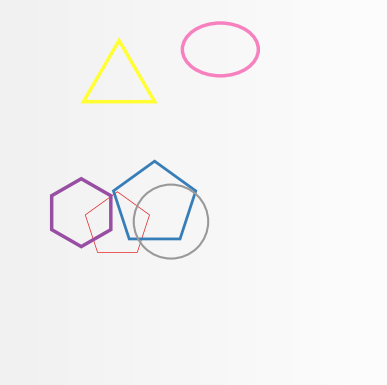[{"shape": "pentagon", "thickness": 0.5, "radius": 0.44, "center": [0.303, 0.415]}, {"shape": "pentagon", "thickness": 2, "radius": 0.56, "center": [0.399, 0.47]}, {"shape": "hexagon", "thickness": 2.5, "radius": 0.44, "center": [0.21, 0.448]}, {"shape": "triangle", "thickness": 2.5, "radius": 0.53, "center": [0.307, 0.789]}, {"shape": "oval", "thickness": 2.5, "radius": 0.49, "center": [0.569, 0.872]}, {"shape": "circle", "thickness": 1.5, "radius": 0.48, "center": [0.441, 0.424]}]